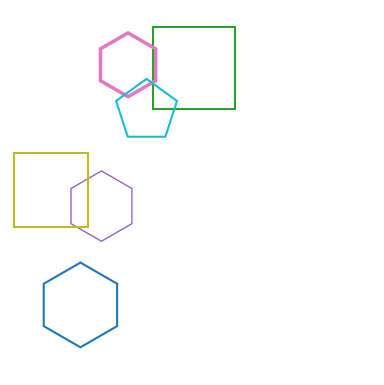[{"shape": "hexagon", "thickness": 1.5, "radius": 0.55, "center": [0.209, 0.208]}, {"shape": "square", "thickness": 1.5, "radius": 0.53, "center": [0.503, 0.823]}, {"shape": "hexagon", "thickness": 1, "radius": 0.46, "center": [0.264, 0.465]}, {"shape": "hexagon", "thickness": 2.5, "radius": 0.41, "center": [0.333, 0.832]}, {"shape": "square", "thickness": 1.5, "radius": 0.48, "center": [0.132, 0.507]}, {"shape": "pentagon", "thickness": 1.5, "radius": 0.42, "center": [0.381, 0.712]}]